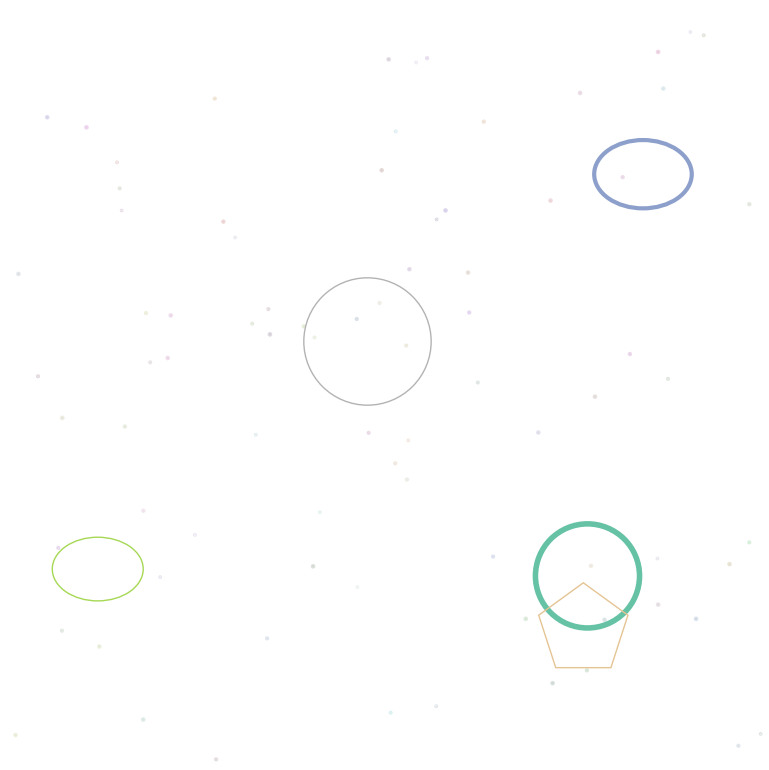[{"shape": "circle", "thickness": 2, "radius": 0.34, "center": [0.763, 0.252]}, {"shape": "oval", "thickness": 1.5, "radius": 0.32, "center": [0.835, 0.774]}, {"shape": "oval", "thickness": 0.5, "radius": 0.3, "center": [0.127, 0.261]}, {"shape": "pentagon", "thickness": 0.5, "radius": 0.3, "center": [0.758, 0.182]}, {"shape": "circle", "thickness": 0.5, "radius": 0.41, "center": [0.477, 0.557]}]